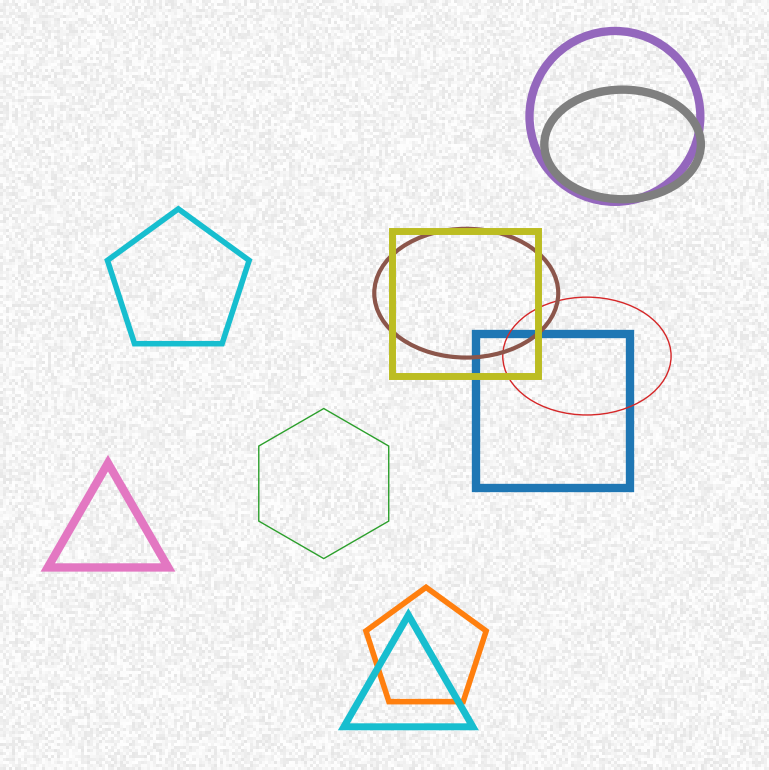[{"shape": "square", "thickness": 3, "radius": 0.5, "center": [0.718, 0.466]}, {"shape": "pentagon", "thickness": 2, "radius": 0.41, "center": [0.553, 0.155]}, {"shape": "hexagon", "thickness": 0.5, "radius": 0.49, "center": [0.42, 0.372]}, {"shape": "oval", "thickness": 0.5, "radius": 0.55, "center": [0.762, 0.538]}, {"shape": "circle", "thickness": 3, "radius": 0.55, "center": [0.799, 0.849]}, {"shape": "oval", "thickness": 1.5, "radius": 0.6, "center": [0.606, 0.619]}, {"shape": "triangle", "thickness": 3, "radius": 0.45, "center": [0.14, 0.308]}, {"shape": "oval", "thickness": 3, "radius": 0.51, "center": [0.809, 0.812]}, {"shape": "square", "thickness": 2.5, "radius": 0.47, "center": [0.604, 0.606]}, {"shape": "triangle", "thickness": 2.5, "radius": 0.48, "center": [0.53, 0.104]}, {"shape": "pentagon", "thickness": 2, "radius": 0.48, "center": [0.232, 0.632]}]